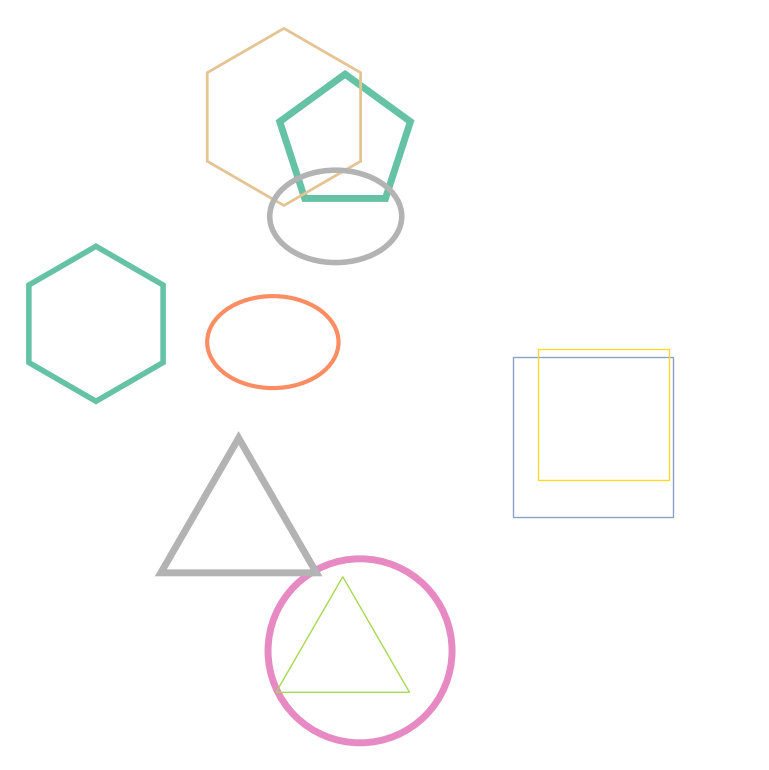[{"shape": "hexagon", "thickness": 2, "radius": 0.5, "center": [0.125, 0.58]}, {"shape": "pentagon", "thickness": 2.5, "radius": 0.45, "center": [0.448, 0.814]}, {"shape": "oval", "thickness": 1.5, "radius": 0.43, "center": [0.354, 0.556]}, {"shape": "square", "thickness": 0.5, "radius": 0.52, "center": [0.77, 0.433]}, {"shape": "circle", "thickness": 2.5, "radius": 0.6, "center": [0.468, 0.155]}, {"shape": "triangle", "thickness": 0.5, "radius": 0.5, "center": [0.445, 0.151]}, {"shape": "square", "thickness": 0.5, "radius": 0.42, "center": [0.784, 0.462]}, {"shape": "hexagon", "thickness": 1, "radius": 0.58, "center": [0.369, 0.848]}, {"shape": "oval", "thickness": 2, "radius": 0.43, "center": [0.436, 0.719]}, {"shape": "triangle", "thickness": 2.5, "radius": 0.58, "center": [0.31, 0.314]}]